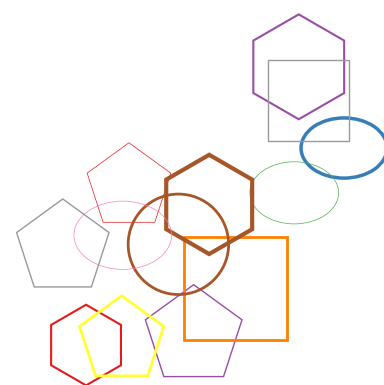[{"shape": "hexagon", "thickness": 1.5, "radius": 0.52, "center": [0.224, 0.104]}, {"shape": "pentagon", "thickness": 0.5, "radius": 0.57, "center": [0.335, 0.515]}, {"shape": "oval", "thickness": 2.5, "radius": 0.56, "center": [0.894, 0.616]}, {"shape": "oval", "thickness": 0.5, "radius": 0.58, "center": [0.764, 0.499]}, {"shape": "pentagon", "thickness": 1, "radius": 0.66, "center": [0.503, 0.129]}, {"shape": "hexagon", "thickness": 1.5, "radius": 0.68, "center": [0.776, 0.826]}, {"shape": "square", "thickness": 2, "radius": 0.67, "center": [0.613, 0.25]}, {"shape": "pentagon", "thickness": 2, "radius": 0.58, "center": [0.316, 0.117]}, {"shape": "hexagon", "thickness": 3, "radius": 0.64, "center": [0.543, 0.469]}, {"shape": "circle", "thickness": 2, "radius": 0.65, "center": [0.463, 0.365]}, {"shape": "oval", "thickness": 0.5, "radius": 0.63, "center": [0.319, 0.389]}, {"shape": "pentagon", "thickness": 1, "radius": 0.63, "center": [0.163, 0.357]}, {"shape": "square", "thickness": 1, "radius": 0.53, "center": [0.801, 0.739]}]